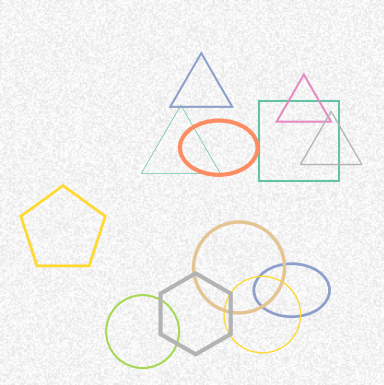[{"shape": "square", "thickness": 1.5, "radius": 0.52, "center": [0.777, 0.634]}, {"shape": "triangle", "thickness": 0.5, "radius": 0.59, "center": [0.47, 0.608]}, {"shape": "oval", "thickness": 3, "radius": 0.5, "center": [0.568, 0.616]}, {"shape": "triangle", "thickness": 1.5, "radius": 0.47, "center": [0.523, 0.769]}, {"shape": "oval", "thickness": 2, "radius": 0.49, "center": [0.758, 0.246]}, {"shape": "triangle", "thickness": 1.5, "radius": 0.41, "center": [0.789, 0.725]}, {"shape": "circle", "thickness": 1.5, "radius": 0.47, "center": [0.37, 0.139]}, {"shape": "circle", "thickness": 1, "radius": 0.5, "center": [0.681, 0.183]}, {"shape": "pentagon", "thickness": 2, "radius": 0.58, "center": [0.164, 0.403]}, {"shape": "circle", "thickness": 2.5, "radius": 0.59, "center": [0.621, 0.305]}, {"shape": "hexagon", "thickness": 3, "radius": 0.53, "center": [0.508, 0.185]}, {"shape": "triangle", "thickness": 1, "radius": 0.46, "center": [0.86, 0.619]}]